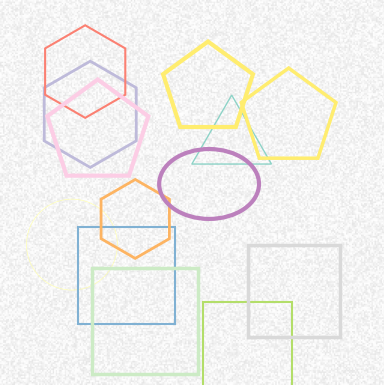[{"shape": "triangle", "thickness": 1, "radius": 0.6, "center": [0.602, 0.634]}, {"shape": "circle", "thickness": 0.5, "radius": 0.59, "center": [0.187, 0.365]}, {"shape": "hexagon", "thickness": 2, "radius": 0.69, "center": [0.234, 0.703]}, {"shape": "hexagon", "thickness": 1.5, "radius": 0.6, "center": [0.221, 0.814]}, {"shape": "square", "thickness": 1.5, "radius": 0.63, "center": [0.329, 0.285]}, {"shape": "hexagon", "thickness": 2, "radius": 0.51, "center": [0.351, 0.431]}, {"shape": "square", "thickness": 1.5, "radius": 0.58, "center": [0.644, 0.101]}, {"shape": "pentagon", "thickness": 3, "radius": 0.69, "center": [0.254, 0.655]}, {"shape": "square", "thickness": 2.5, "radius": 0.6, "center": [0.764, 0.245]}, {"shape": "oval", "thickness": 3, "radius": 0.65, "center": [0.543, 0.522]}, {"shape": "square", "thickness": 2.5, "radius": 0.69, "center": [0.377, 0.166]}, {"shape": "pentagon", "thickness": 3, "radius": 0.61, "center": [0.54, 0.769]}, {"shape": "pentagon", "thickness": 2.5, "radius": 0.65, "center": [0.75, 0.694]}]